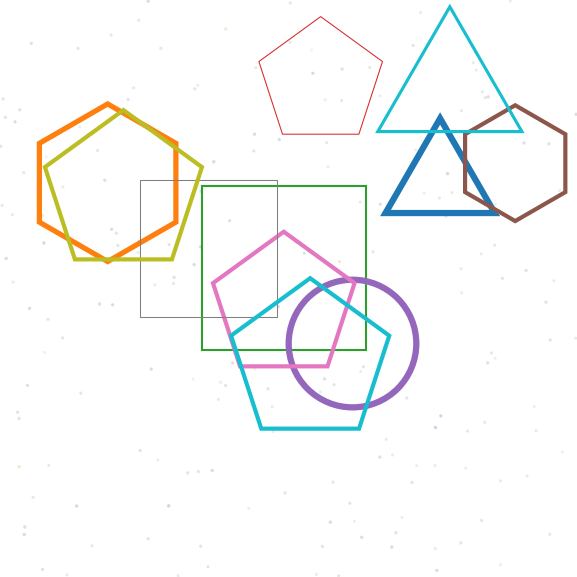[{"shape": "triangle", "thickness": 3, "radius": 0.55, "center": [0.762, 0.685]}, {"shape": "hexagon", "thickness": 2.5, "radius": 0.68, "center": [0.186, 0.683]}, {"shape": "square", "thickness": 1, "radius": 0.71, "center": [0.491, 0.534]}, {"shape": "pentagon", "thickness": 0.5, "radius": 0.56, "center": [0.555, 0.858]}, {"shape": "circle", "thickness": 3, "radius": 0.55, "center": [0.61, 0.404]}, {"shape": "hexagon", "thickness": 2, "radius": 0.5, "center": [0.892, 0.717]}, {"shape": "pentagon", "thickness": 2, "radius": 0.64, "center": [0.491, 0.469]}, {"shape": "square", "thickness": 0.5, "radius": 0.59, "center": [0.362, 0.569]}, {"shape": "pentagon", "thickness": 2, "radius": 0.71, "center": [0.214, 0.666]}, {"shape": "pentagon", "thickness": 2, "radius": 0.72, "center": [0.537, 0.373]}, {"shape": "triangle", "thickness": 1.5, "radius": 0.72, "center": [0.779, 0.843]}]